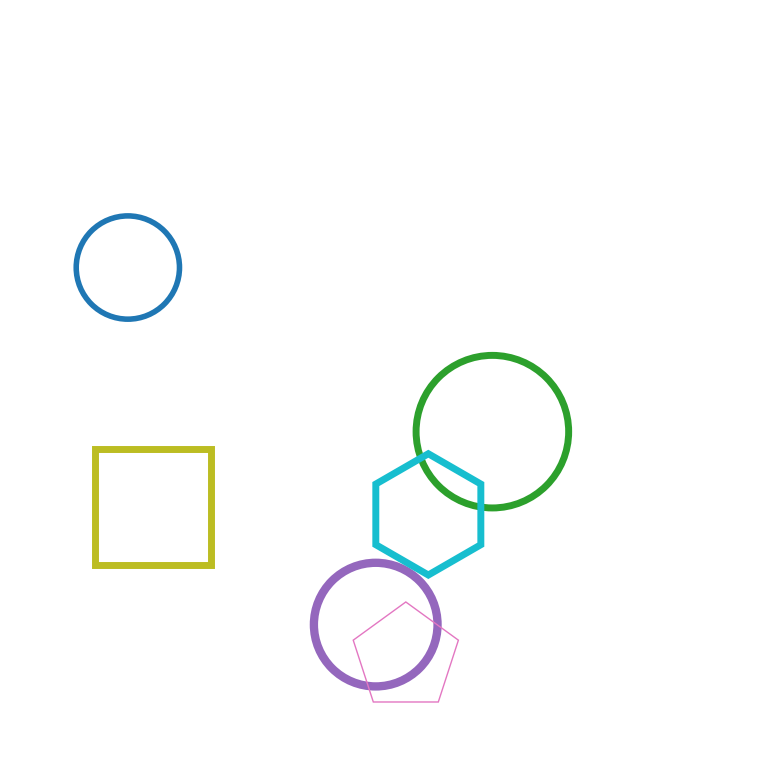[{"shape": "circle", "thickness": 2, "radius": 0.34, "center": [0.166, 0.653]}, {"shape": "circle", "thickness": 2.5, "radius": 0.5, "center": [0.639, 0.439]}, {"shape": "circle", "thickness": 3, "radius": 0.4, "center": [0.488, 0.189]}, {"shape": "pentagon", "thickness": 0.5, "radius": 0.36, "center": [0.527, 0.146]}, {"shape": "square", "thickness": 2.5, "radius": 0.38, "center": [0.199, 0.341]}, {"shape": "hexagon", "thickness": 2.5, "radius": 0.39, "center": [0.556, 0.332]}]